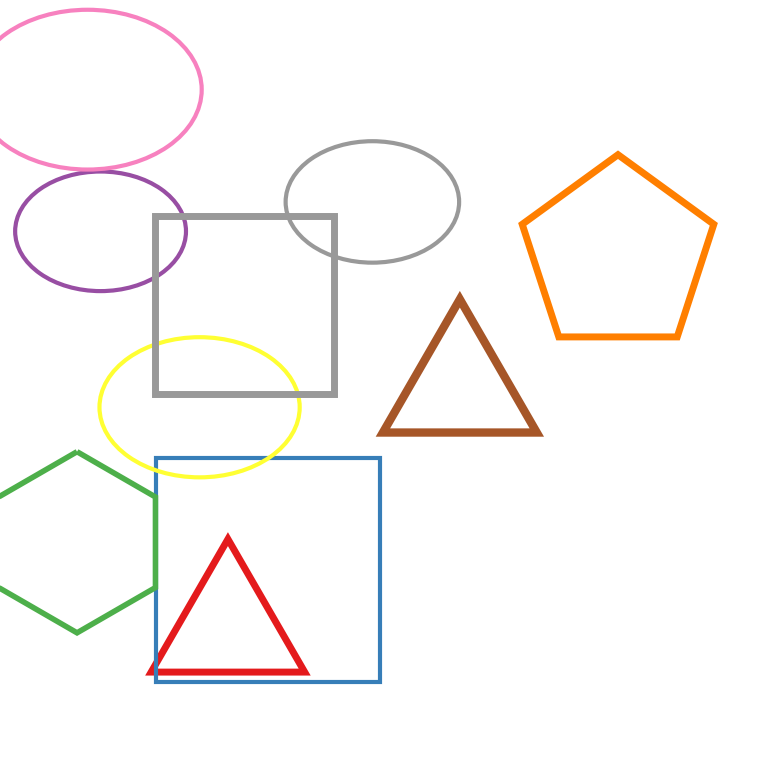[{"shape": "triangle", "thickness": 2.5, "radius": 0.58, "center": [0.296, 0.185]}, {"shape": "square", "thickness": 1.5, "radius": 0.73, "center": [0.348, 0.259]}, {"shape": "hexagon", "thickness": 2, "radius": 0.59, "center": [0.1, 0.296]}, {"shape": "oval", "thickness": 1.5, "radius": 0.55, "center": [0.131, 0.7]}, {"shape": "pentagon", "thickness": 2.5, "radius": 0.65, "center": [0.803, 0.668]}, {"shape": "oval", "thickness": 1.5, "radius": 0.65, "center": [0.259, 0.471]}, {"shape": "triangle", "thickness": 3, "radius": 0.58, "center": [0.597, 0.496]}, {"shape": "oval", "thickness": 1.5, "radius": 0.74, "center": [0.114, 0.884]}, {"shape": "oval", "thickness": 1.5, "radius": 0.56, "center": [0.484, 0.738]}, {"shape": "square", "thickness": 2.5, "radius": 0.58, "center": [0.317, 0.604]}]